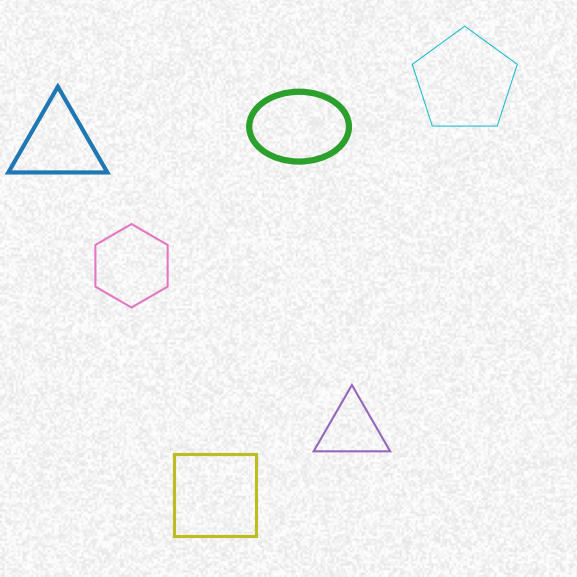[{"shape": "triangle", "thickness": 2, "radius": 0.5, "center": [0.1, 0.75]}, {"shape": "oval", "thickness": 3, "radius": 0.43, "center": [0.518, 0.78]}, {"shape": "triangle", "thickness": 1, "radius": 0.38, "center": [0.609, 0.256]}, {"shape": "hexagon", "thickness": 1, "radius": 0.36, "center": [0.228, 0.539]}, {"shape": "square", "thickness": 1.5, "radius": 0.35, "center": [0.372, 0.143]}, {"shape": "pentagon", "thickness": 0.5, "radius": 0.48, "center": [0.805, 0.858]}]